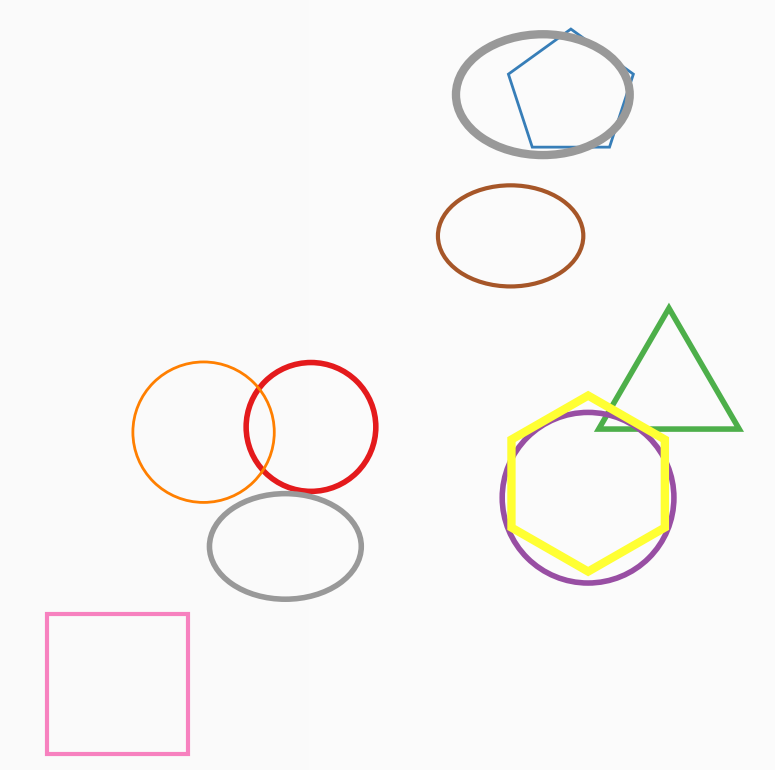[{"shape": "circle", "thickness": 2, "radius": 0.42, "center": [0.401, 0.446]}, {"shape": "pentagon", "thickness": 1, "radius": 0.42, "center": [0.737, 0.877]}, {"shape": "triangle", "thickness": 2, "radius": 0.52, "center": [0.863, 0.495]}, {"shape": "circle", "thickness": 2, "radius": 0.55, "center": [0.759, 0.354]}, {"shape": "circle", "thickness": 1, "radius": 0.46, "center": [0.263, 0.439]}, {"shape": "hexagon", "thickness": 3, "radius": 0.57, "center": [0.759, 0.372]}, {"shape": "oval", "thickness": 1.5, "radius": 0.47, "center": [0.659, 0.694]}, {"shape": "square", "thickness": 1.5, "radius": 0.45, "center": [0.152, 0.111]}, {"shape": "oval", "thickness": 2, "radius": 0.49, "center": [0.368, 0.29]}, {"shape": "oval", "thickness": 3, "radius": 0.56, "center": [0.7, 0.877]}]